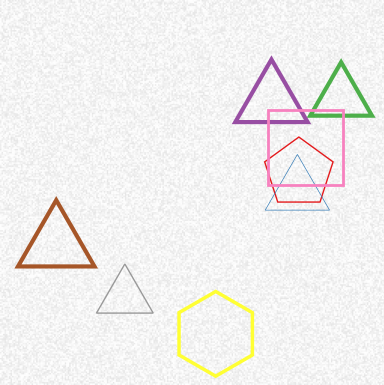[{"shape": "pentagon", "thickness": 1, "radius": 0.47, "center": [0.776, 0.551]}, {"shape": "triangle", "thickness": 0.5, "radius": 0.48, "center": [0.772, 0.502]}, {"shape": "triangle", "thickness": 3, "radius": 0.46, "center": [0.886, 0.746]}, {"shape": "triangle", "thickness": 3, "radius": 0.54, "center": [0.705, 0.737]}, {"shape": "hexagon", "thickness": 2.5, "radius": 0.55, "center": [0.56, 0.133]}, {"shape": "triangle", "thickness": 3, "radius": 0.57, "center": [0.146, 0.365]}, {"shape": "square", "thickness": 2, "radius": 0.49, "center": [0.794, 0.617]}, {"shape": "triangle", "thickness": 1, "radius": 0.43, "center": [0.324, 0.229]}]